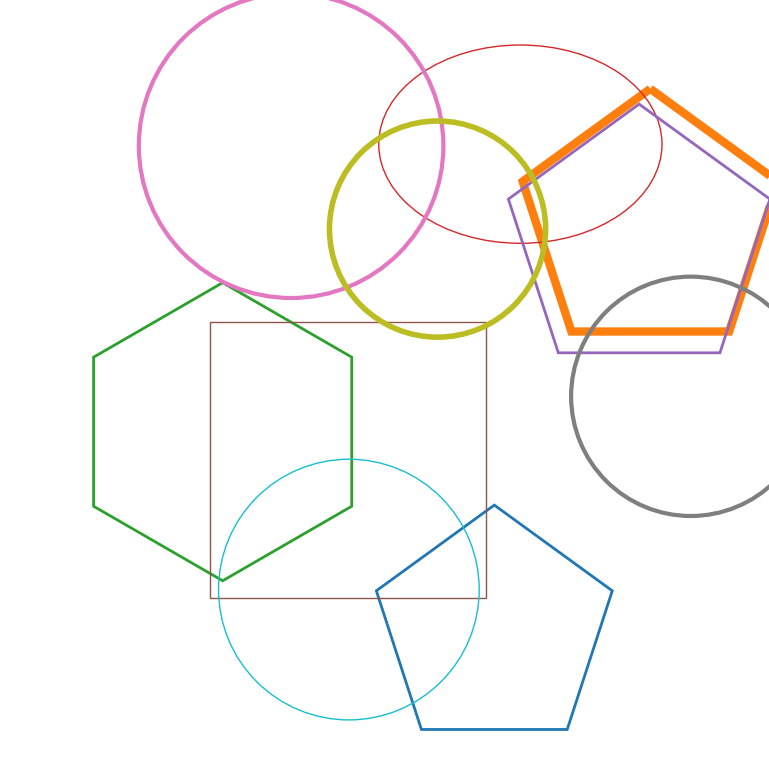[{"shape": "pentagon", "thickness": 1, "radius": 0.81, "center": [0.642, 0.183]}, {"shape": "pentagon", "thickness": 3, "radius": 0.87, "center": [0.844, 0.71]}, {"shape": "hexagon", "thickness": 1, "radius": 0.97, "center": [0.289, 0.439]}, {"shape": "oval", "thickness": 0.5, "radius": 0.92, "center": [0.676, 0.813]}, {"shape": "pentagon", "thickness": 1, "radius": 0.89, "center": [0.83, 0.686]}, {"shape": "square", "thickness": 0.5, "radius": 0.9, "center": [0.452, 0.403]}, {"shape": "circle", "thickness": 1.5, "radius": 0.99, "center": [0.378, 0.811]}, {"shape": "circle", "thickness": 1.5, "radius": 0.78, "center": [0.897, 0.485]}, {"shape": "circle", "thickness": 2, "radius": 0.7, "center": [0.568, 0.702]}, {"shape": "circle", "thickness": 0.5, "radius": 0.85, "center": [0.453, 0.234]}]